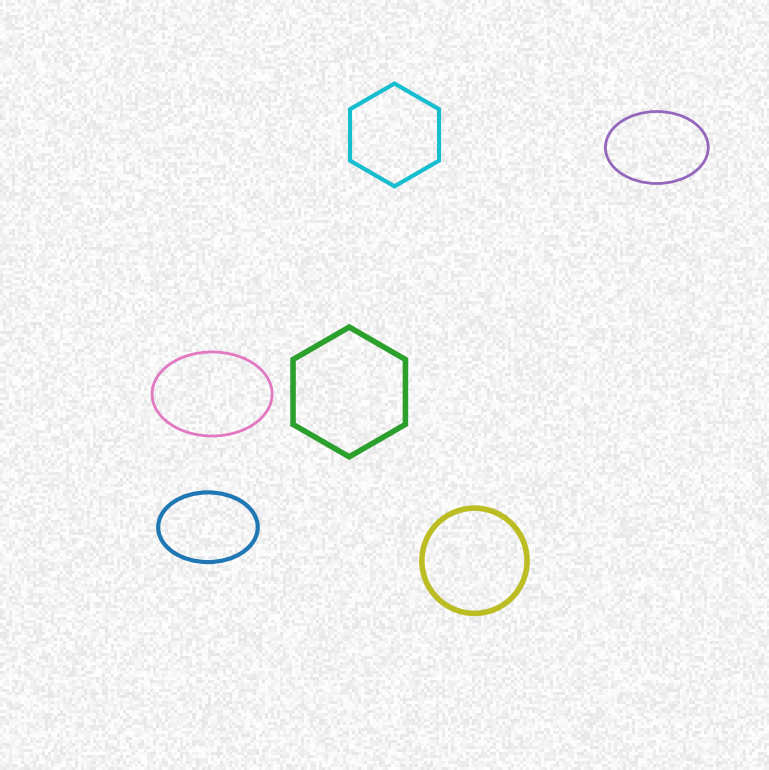[{"shape": "oval", "thickness": 1.5, "radius": 0.32, "center": [0.27, 0.315]}, {"shape": "hexagon", "thickness": 2, "radius": 0.42, "center": [0.454, 0.491]}, {"shape": "oval", "thickness": 1, "radius": 0.33, "center": [0.853, 0.808]}, {"shape": "oval", "thickness": 1, "radius": 0.39, "center": [0.275, 0.488]}, {"shape": "circle", "thickness": 2, "radius": 0.34, "center": [0.616, 0.272]}, {"shape": "hexagon", "thickness": 1.5, "radius": 0.33, "center": [0.512, 0.825]}]